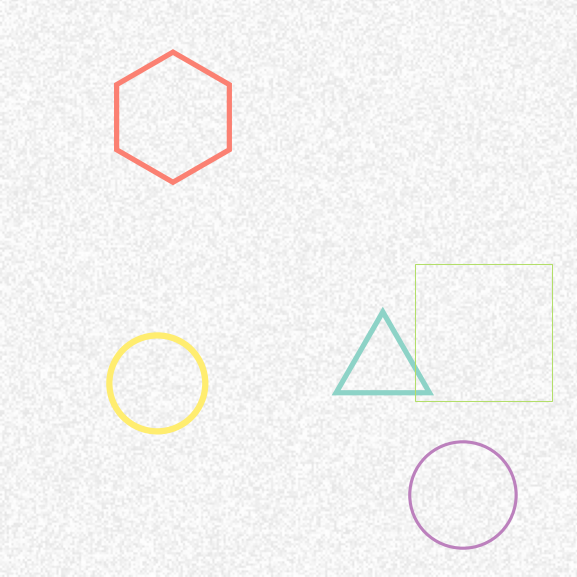[{"shape": "triangle", "thickness": 2.5, "radius": 0.47, "center": [0.663, 0.366]}, {"shape": "hexagon", "thickness": 2.5, "radius": 0.56, "center": [0.3, 0.796]}, {"shape": "square", "thickness": 0.5, "radius": 0.59, "center": [0.837, 0.423]}, {"shape": "circle", "thickness": 1.5, "radius": 0.46, "center": [0.802, 0.142]}, {"shape": "circle", "thickness": 3, "radius": 0.42, "center": [0.272, 0.335]}]